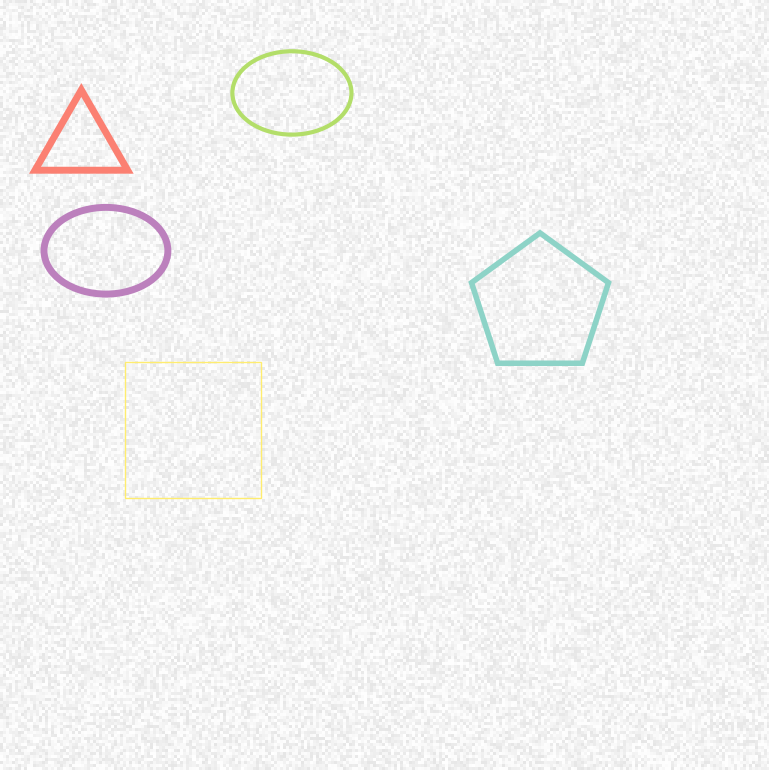[{"shape": "pentagon", "thickness": 2, "radius": 0.47, "center": [0.701, 0.604]}, {"shape": "triangle", "thickness": 2.5, "radius": 0.35, "center": [0.106, 0.814]}, {"shape": "oval", "thickness": 1.5, "radius": 0.39, "center": [0.379, 0.879]}, {"shape": "oval", "thickness": 2.5, "radius": 0.4, "center": [0.138, 0.674]}, {"shape": "square", "thickness": 0.5, "radius": 0.44, "center": [0.25, 0.441]}]